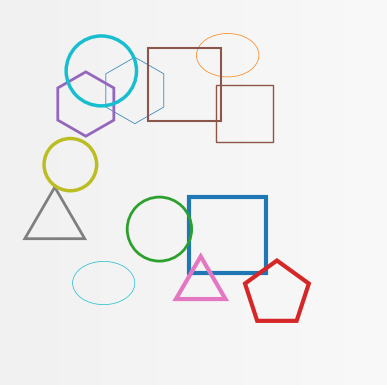[{"shape": "hexagon", "thickness": 0.5, "radius": 0.43, "center": [0.348, 0.765]}, {"shape": "square", "thickness": 3, "radius": 0.5, "center": [0.587, 0.39]}, {"shape": "oval", "thickness": 0.5, "radius": 0.4, "center": [0.588, 0.857]}, {"shape": "circle", "thickness": 2, "radius": 0.42, "center": [0.411, 0.405]}, {"shape": "pentagon", "thickness": 3, "radius": 0.43, "center": [0.715, 0.237]}, {"shape": "hexagon", "thickness": 2, "radius": 0.42, "center": [0.221, 0.73]}, {"shape": "square", "thickness": 1.5, "radius": 0.47, "center": [0.477, 0.781]}, {"shape": "square", "thickness": 1, "radius": 0.37, "center": [0.631, 0.706]}, {"shape": "triangle", "thickness": 3, "radius": 0.37, "center": [0.518, 0.26]}, {"shape": "triangle", "thickness": 2, "radius": 0.45, "center": [0.141, 0.425]}, {"shape": "circle", "thickness": 2.5, "radius": 0.34, "center": [0.182, 0.572]}, {"shape": "circle", "thickness": 2.5, "radius": 0.45, "center": [0.261, 0.816]}, {"shape": "oval", "thickness": 0.5, "radius": 0.4, "center": [0.268, 0.265]}]